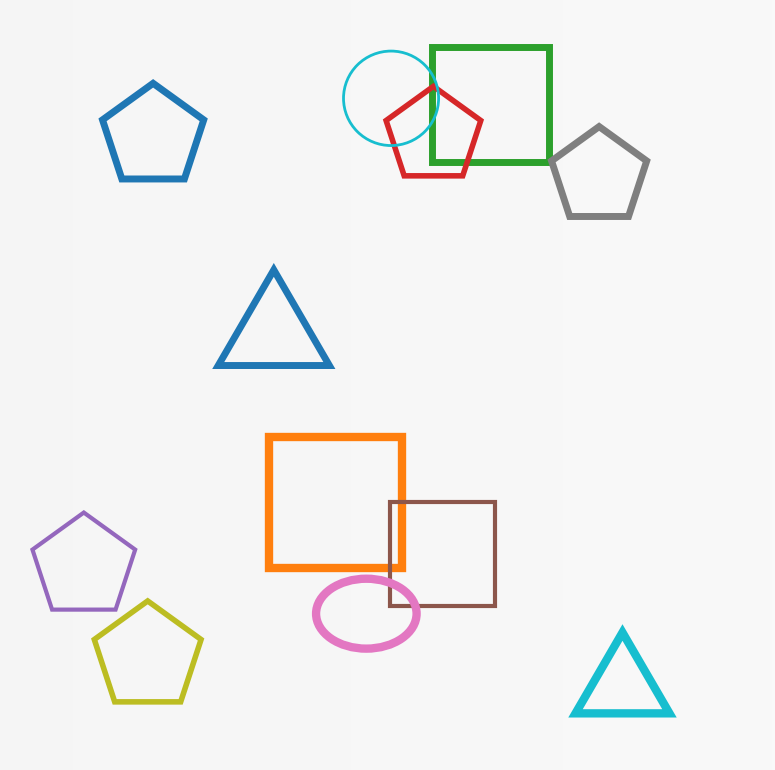[{"shape": "triangle", "thickness": 2.5, "radius": 0.41, "center": [0.353, 0.567]}, {"shape": "pentagon", "thickness": 2.5, "radius": 0.34, "center": [0.198, 0.823]}, {"shape": "square", "thickness": 3, "radius": 0.43, "center": [0.433, 0.347]}, {"shape": "square", "thickness": 2.5, "radius": 0.38, "center": [0.633, 0.864]}, {"shape": "pentagon", "thickness": 2, "radius": 0.32, "center": [0.559, 0.824]}, {"shape": "pentagon", "thickness": 1.5, "radius": 0.35, "center": [0.108, 0.265]}, {"shape": "square", "thickness": 1.5, "radius": 0.34, "center": [0.57, 0.281]}, {"shape": "oval", "thickness": 3, "radius": 0.32, "center": [0.473, 0.203]}, {"shape": "pentagon", "thickness": 2.5, "radius": 0.32, "center": [0.773, 0.771]}, {"shape": "pentagon", "thickness": 2, "radius": 0.36, "center": [0.191, 0.147]}, {"shape": "triangle", "thickness": 3, "radius": 0.35, "center": [0.803, 0.109]}, {"shape": "circle", "thickness": 1, "radius": 0.31, "center": [0.505, 0.872]}]